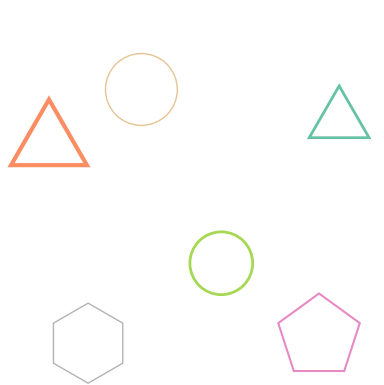[{"shape": "triangle", "thickness": 2, "radius": 0.45, "center": [0.881, 0.687]}, {"shape": "triangle", "thickness": 3, "radius": 0.57, "center": [0.127, 0.628]}, {"shape": "pentagon", "thickness": 1.5, "radius": 0.56, "center": [0.829, 0.126]}, {"shape": "circle", "thickness": 2, "radius": 0.41, "center": [0.575, 0.316]}, {"shape": "circle", "thickness": 1, "radius": 0.47, "center": [0.367, 0.768]}, {"shape": "hexagon", "thickness": 1, "radius": 0.52, "center": [0.229, 0.109]}]